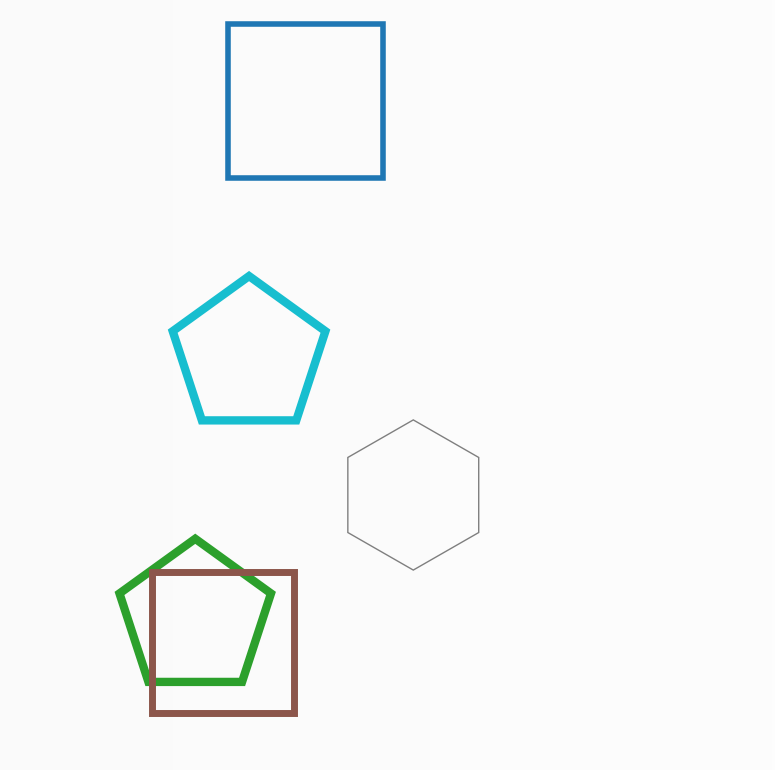[{"shape": "square", "thickness": 2, "radius": 0.5, "center": [0.394, 0.869]}, {"shape": "pentagon", "thickness": 3, "radius": 0.51, "center": [0.252, 0.198]}, {"shape": "square", "thickness": 2.5, "radius": 0.46, "center": [0.288, 0.166]}, {"shape": "hexagon", "thickness": 0.5, "radius": 0.49, "center": [0.533, 0.357]}, {"shape": "pentagon", "thickness": 3, "radius": 0.52, "center": [0.321, 0.538]}]